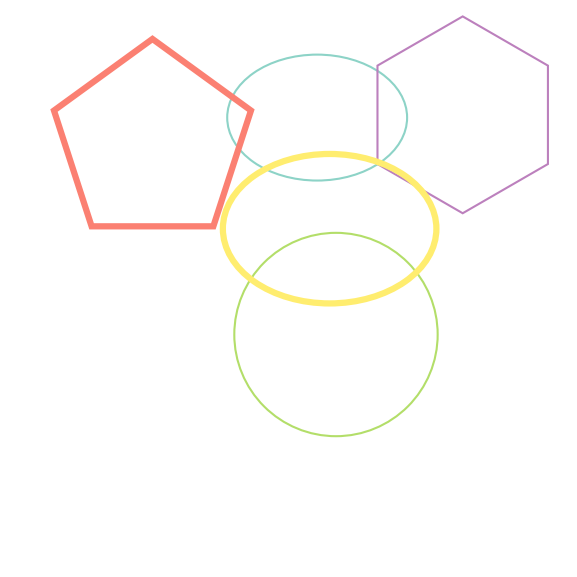[{"shape": "oval", "thickness": 1, "radius": 0.78, "center": [0.549, 0.796]}, {"shape": "pentagon", "thickness": 3, "radius": 0.9, "center": [0.264, 0.752]}, {"shape": "circle", "thickness": 1, "radius": 0.88, "center": [0.582, 0.42]}, {"shape": "hexagon", "thickness": 1, "radius": 0.85, "center": [0.801, 0.8]}, {"shape": "oval", "thickness": 3, "radius": 0.92, "center": [0.571, 0.603]}]